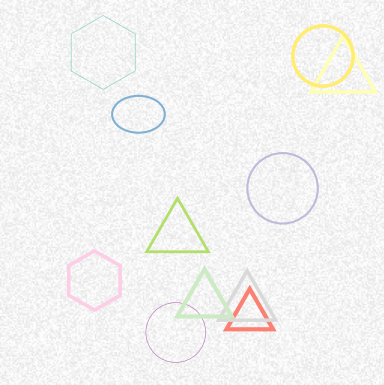[{"shape": "hexagon", "thickness": 0.5, "radius": 0.48, "center": [0.268, 0.864]}, {"shape": "triangle", "thickness": 2.5, "radius": 0.48, "center": [0.892, 0.81]}, {"shape": "circle", "thickness": 1.5, "radius": 0.46, "center": [0.734, 0.511]}, {"shape": "triangle", "thickness": 3, "radius": 0.35, "center": [0.649, 0.18]}, {"shape": "oval", "thickness": 1.5, "radius": 0.34, "center": [0.36, 0.703]}, {"shape": "triangle", "thickness": 2, "radius": 0.46, "center": [0.461, 0.392]}, {"shape": "hexagon", "thickness": 2.5, "radius": 0.39, "center": [0.245, 0.271]}, {"shape": "triangle", "thickness": 2.5, "radius": 0.43, "center": [0.642, 0.211]}, {"shape": "circle", "thickness": 0.5, "radius": 0.39, "center": [0.457, 0.136]}, {"shape": "triangle", "thickness": 3, "radius": 0.41, "center": [0.531, 0.219]}, {"shape": "circle", "thickness": 2.5, "radius": 0.39, "center": [0.839, 0.855]}]